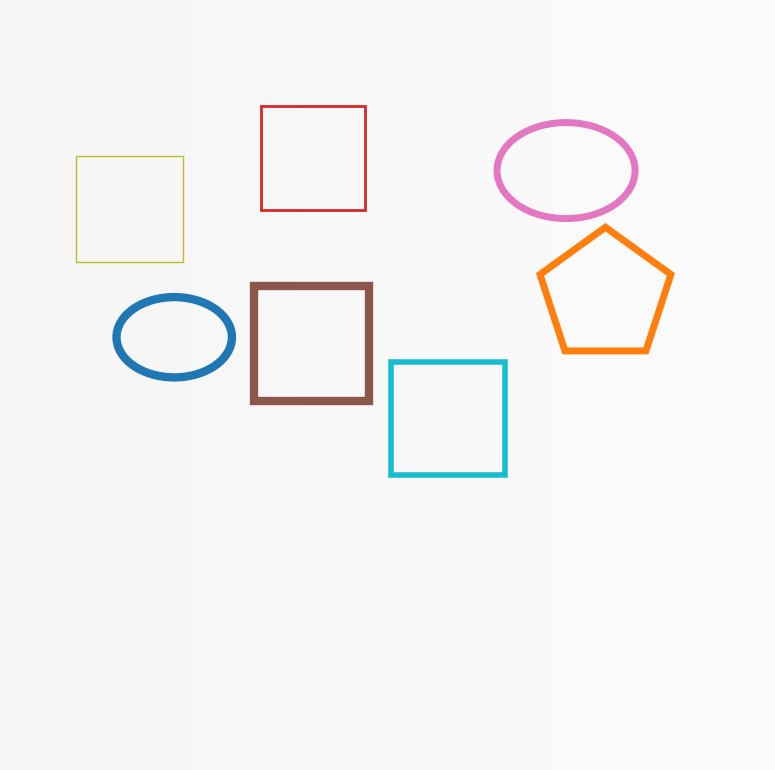[{"shape": "oval", "thickness": 3, "radius": 0.37, "center": [0.225, 0.562]}, {"shape": "pentagon", "thickness": 2.5, "radius": 0.44, "center": [0.781, 0.616]}, {"shape": "square", "thickness": 1, "radius": 0.34, "center": [0.404, 0.795]}, {"shape": "square", "thickness": 3, "radius": 0.37, "center": [0.402, 0.553]}, {"shape": "oval", "thickness": 2.5, "radius": 0.45, "center": [0.73, 0.778]}, {"shape": "square", "thickness": 0.5, "radius": 0.34, "center": [0.167, 0.729]}, {"shape": "square", "thickness": 2, "radius": 0.37, "center": [0.578, 0.457]}]